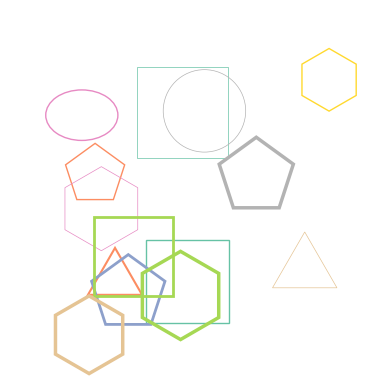[{"shape": "square", "thickness": 0.5, "radius": 0.59, "center": [0.474, 0.708]}, {"shape": "square", "thickness": 1, "radius": 0.54, "center": [0.487, 0.269]}, {"shape": "triangle", "thickness": 1.5, "radius": 0.41, "center": [0.299, 0.275]}, {"shape": "pentagon", "thickness": 1, "radius": 0.4, "center": [0.247, 0.547]}, {"shape": "pentagon", "thickness": 2, "radius": 0.5, "center": [0.333, 0.238]}, {"shape": "oval", "thickness": 1, "radius": 0.47, "center": [0.212, 0.701]}, {"shape": "hexagon", "thickness": 0.5, "radius": 0.55, "center": [0.263, 0.458]}, {"shape": "hexagon", "thickness": 2.5, "radius": 0.57, "center": [0.469, 0.233]}, {"shape": "square", "thickness": 2, "radius": 0.51, "center": [0.346, 0.334]}, {"shape": "hexagon", "thickness": 1, "radius": 0.41, "center": [0.855, 0.793]}, {"shape": "triangle", "thickness": 0.5, "radius": 0.48, "center": [0.791, 0.301]}, {"shape": "hexagon", "thickness": 2.5, "radius": 0.5, "center": [0.231, 0.131]}, {"shape": "pentagon", "thickness": 2.5, "radius": 0.51, "center": [0.666, 0.542]}, {"shape": "circle", "thickness": 0.5, "radius": 0.54, "center": [0.531, 0.712]}]